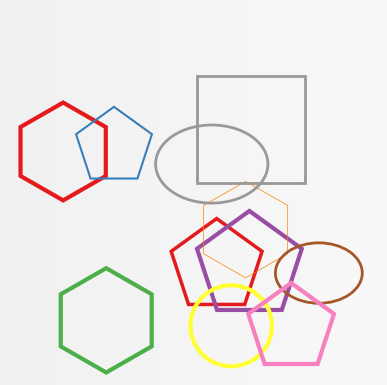[{"shape": "pentagon", "thickness": 2.5, "radius": 0.62, "center": [0.559, 0.309]}, {"shape": "hexagon", "thickness": 3, "radius": 0.64, "center": [0.163, 0.607]}, {"shape": "pentagon", "thickness": 1.5, "radius": 0.51, "center": [0.294, 0.62]}, {"shape": "hexagon", "thickness": 3, "radius": 0.68, "center": [0.274, 0.168]}, {"shape": "pentagon", "thickness": 3, "radius": 0.71, "center": [0.644, 0.31]}, {"shape": "hexagon", "thickness": 0.5, "radius": 0.63, "center": [0.634, 0.404]}, {"shape": "circle", "thickness": 3, "radius": 0.53, "center": [0.597, 0.154]}, {"shape": "oval", "thickness": 2, "radius": 0.56, "center": [0.823, 0.291]}, {"shape": "pentagon", "thickness": 3, "radius": 0.58, "center": [0.751, 0.149]}, {"shape": "oval", "thickness": 2, "radius": 0.72, "center": [0.546, 0.574]}, {"shape": "square", "thickness": 2, "radius": 0.69, "center": [0.648, 0.663]}]